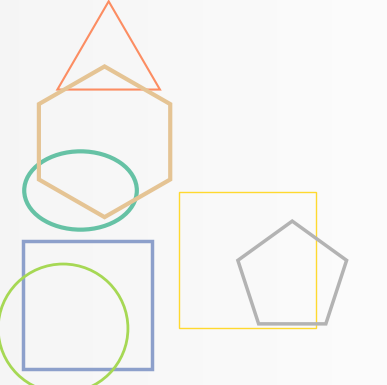[{"shape": "oval", "thickness": 3, "radius": 0.73, "center": [0.208, 0.505]}, {"shape": "triangle", "thickness": 1.5, "radius": 0.76, "center": [0.28, 0.844]}, {"shape": "square", "thickness": 2.5, "radius": 0.83, "center": [0.226, 0.207]}, {"shape": "circle", "thickness": 2, "radius": 0.84, "center": [0.163, 0.147]}, {"shape": "square", "thickness": 1, "radius": 0.88, "center": [0.638, 0.325]}, {"shape": "hexagon", "thickness": 3, "radius": 0.98, "center": [0.27, 0.632]}, {"shape": "pentagon", "thickness": 2.5, "radius": 0.74, "center": [0.754, 0.278]}]